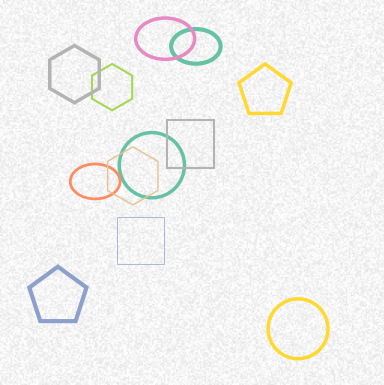[{"shape": "circle", "thickness": 2.5, "radius": 0.42, "center": [0.394, 0.571]}, {"shape": "oval", "thickness": 3, "radius": 0.32, "center": [0.509, 0.88]}, {"shape": "oval", "thickness": 2, "radius": 0.32, "center": [0.247, 0.529]}, {"shape": "square", "thickness": 0.5, "radius": 0.31, "center": [0.364, 0.374]}, {"shape": "pentagon", "thickness": 3, "radius": 0.39, "center": [0.15, 0.229]}, {"shape": "oval", "thickness": 2.5, "radius": 0.38, "center": [0.429, 0.9]}, {"shape": "hexagon", "thickness": 1.5, "radius": 0.3, "center": [0.291, 0.774]}, {"shape": "pentagon", "thickness": 2.5, "radius": 0.36, "center": [0.688, 0.763]}, {"shape": "circle", "thickness": 2.5, "radius": 0.39, "center": [0.774, 0.146]}, {"shape": "hexagon", "thickness": 1, "radius": 0.38, "center": [0.345, 0.543]}, {"shape": "square", "thickness": 1.5, "radius": 0.31, "center": [0.495, 0.626]}, {"shape": "hexagon", "thickness": 2.5, "radius": 0.37, "center": [0.194, 0.807]}]